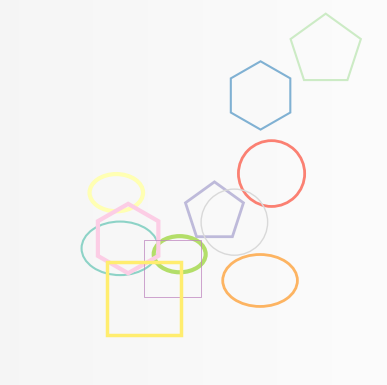[{"shape": "oval", "thickness": 1.5, "radius": 0.5, "center": [0.31, 0.355]}, {"shape": "oval", "thickness": 3, "radius": 0.35, "center": [0.3, 0.5]}, {"shape": "pentagon", "thickness": 2, "radius": 0.39, "center": [0.553, 0.449]}, {"shape": "circle", "thickness": 2, "radius": 0.43, "center": [0.701, 0.549]}, {"shape": "hexagon", "thickness": 1.5, "radius": 0.44, "center": [0.672, 0.752]}, {"shape": "oval", "thickness": 2, "radius": 0.48, "center": [0.671, 0.271]}, {"shape": "oval", "thickness": 3, "radius": 0.34, "center": [0.464, 0.34]}, {"shape": "hexagon", "thickness": 3, "radius": 0.45, "center": [0.331, 0.38]}, {"shape": "circle", "thickness": 1, "radius": 0.43, "center": [0.605, 0.423]}, {"shape": "square", "thickness": 0.5, "radius": 0.37, "center": [0.446, 0.302]}, {"shape": "pentagon", "thickness": 1.5, "radius": 0.48, "center": [0.841, 0.869]}, {"shape": "square", "thickness": 2.5, "radius": 0.48, "center": [0.372, 0.225]}]